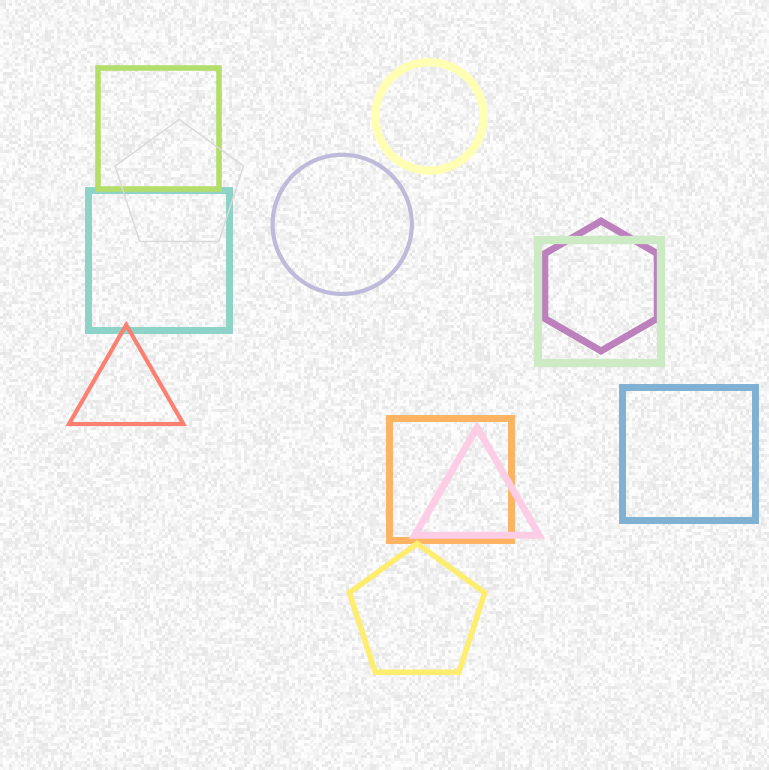[{"shape": "square", "thickness": 2.5, "radius": 0.46, "center": [0.206, 0.662]}, {"shape": "circle", "thickness": 3, "radius": 0.35, "center": [0.558, 0.849]}, {"shape": "circle", "thickness": 1.5, "radius": 0.45, "center": [0.444, 0.709]}, {"shape": "triangle", "thickness": 1.5, "radius": 0.43, "center": [0.164, 0.492]}, {"shape": "square", "thickness": 2.5, "radius": 0.43, "center": [0.894, 0.411]}, {"shape": "square", "thickness": 2.5, "radius": 0.4, "center": [0.585, 0.378]}, {"shape": "square", "thickness": 2, "radius": 0.39, "center": [0.206, 0.833]}, {"shape": "triangle", "thickness": 2.5, "radius": 0.47, "center": [0.62, 0.351]}, {"shape": "pentagon", "thickness": 0.5, "radius": 0.44, "center": [0.233, 0.757]}, {"shape": "hexagon", "thickness": 2.5, "radius": 0.42, "center": [0.781, 0.629]}, {"shape": "square", "thickness": 3, "radius": 0.4, "center": [0.779, 0.609]}, {"shape": "pentagon", "thickness": 2, "radius": 0.46, "center": [0.542, 0.202]}]